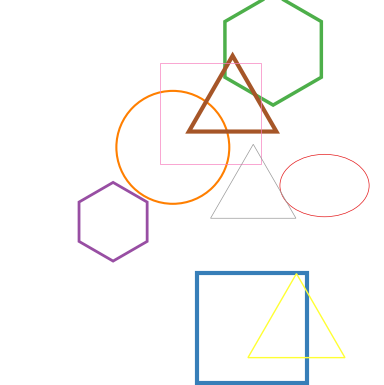[{"shape": "oval", "thickness": 0.5, "radius": 0.58, "center": [0.843, 0.518]}, {"shape": "square", "thickness": 3, "radius": 0.71, "center": [0.655, 0.149]}, {"shape": "hexagon", "thickness": 2.5, "radius": 0.72, "center": [0.709, 0.872]}, {"shape": "hexagon", "thickness": 2, "radius": 0.51, "center": [0.294, 0.424]}, {"shape": "circle", "thickness": 1.5, "radius": 0.73, "center": [0.449, 0.617]}, {"shape": "triangle", "thickness": 1, "radius": 0.73, "center": [0.77, 0.144]}, {"shape": "triangle", "thickness": 3, "radius": 0.66, "center": [0.604, 0.724]}, {"shape": "square", "thickness": 0.5, "radius": 0.66, "center": [0.546, 0.705]}, {"shape": "triangle", "thickness": 0.5, "radius": 0.64, "center": [0.658, 0.497]}]